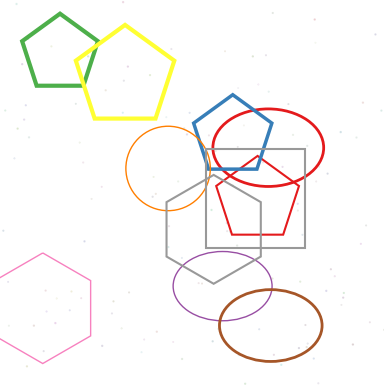[{"shape": "pentagon", "thickness": 1.5, "radius": 0.57, "center": [0.669, 0.482]}, {"shape": "oval", "thickness": 2, "radius": 0.72, "center": [0.697, 0.616]}, {"shape": "pentagon", "thickness": 2.5, "radius": 0.53, "center": [0.605, 0.647]}, {"shape": "pentagon", "thickness": 3, "radius": 0.52, "center": [0.156, 0.861]}, {"shape": "oval", "thickness": 1, "radius": 0.64, "center": [0.578, 0.257]}, {"shape": "circle", "thickness": 1, "radius": 0.55, "center": [0.437, 0.562]}, {"shape": "pentagon", "thickness": 3, "radius": 0.67, "center": [0.325, 0.801]}, {"shape": "oval", "thickness": 2, "radius": 0.67, "center": [0.703, 0.154]}, {"shape": "hexagon", "thickness": 1, "radius": 0.72, "center": [0.111, 0.199]}, {"shape": "square", "thickness": 1.5, "radius": 0.64, "center": [0.665, 0.485]}, {"shape": "hexagon", "thickness": 1.5, "radius": 0.71, "center": [0.555, 0.404]}]